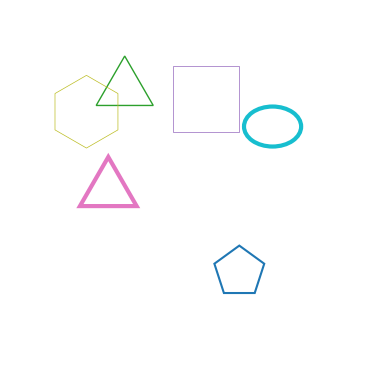[{"shape": "pentagon", "thickness": 1.5, "radius": 0.34, "center": [0.622, 0.294]}, {"shape": "triangle", "thickness": 1, "radius": 0.43, "center": [0.324, 0.769]}, {"shape": "square", "thickness": 0.5, "radius": 0.43, "center": [0.534, 0.743]}, {"shape": "triangle", "thickness": 3, "radius": 0.43, "center": [0.281, 0.507]}, {"shape": "hexagon", "thickness": 0.5, "radius": 0.47, "center": [0.225, 0.71]}, {"shape": "oval", "thickness": 3, "radius": 0.37, "center": [0.708, 0.671]}]